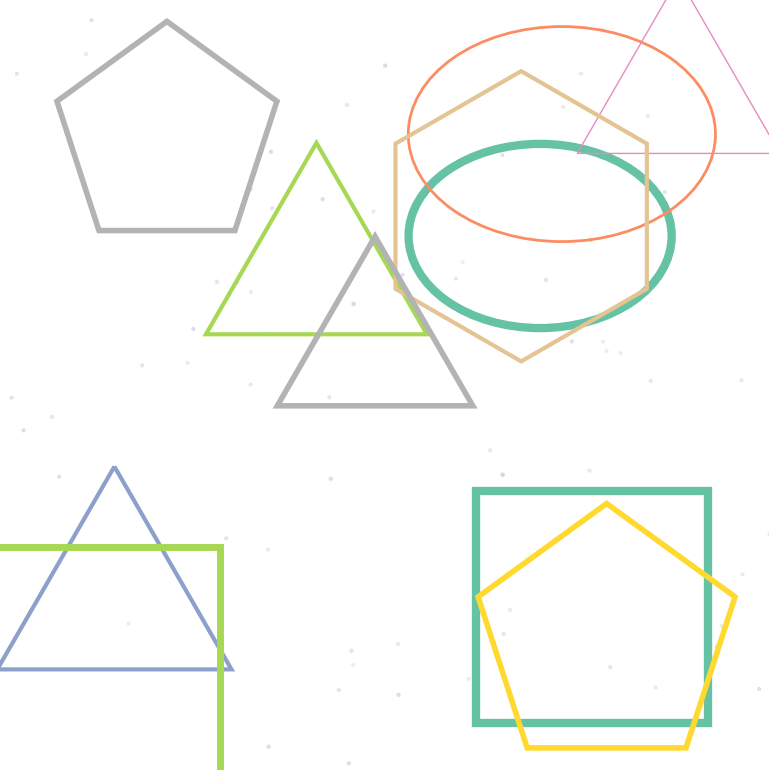[{"shape": "oval", "thickness": 3, "radius": 0.85, "center": [0.701, 0.694]}, {"shape": "square", "thickness": 3, "radius": 0.75, "center": [0.769, 0.212]}, {"shape": "oval", "thickness": 1, "radius": 1.0, "center": [0.73, 0.826]}, {"shape": "triangle", "thickness": 1.5, "radius": 0.88, "center": [0.149, 0.218]}, {"shape": "triangle", "thickness": 0.5, "radius": 0.76, "center": [0.881, 0.877]}, {"shape": "square", "thickness": 2.5, "radius": 0.87, "center": [0.112, 0.116]}, {"shape": "triangle", "thickness": 1.5, "radius": 0.83, "center": [0.411, 0.649]}, {"shape": "pentagon", "thickness": 2, "radius": 0.88, "center": [0.788, 0.171]}, {"shape": "hexagon", "thickness": 1.5, "radius": 0.94, "center": [0.677, 0.719]}, {"shape": "pentagon", "thickness": 2, "radius": 0.75, "center": [0.217, 0.822]}, {"shape": "triangle", "thickness": 2, "radius": 0.73, "center": [0.487, 0.546]}]